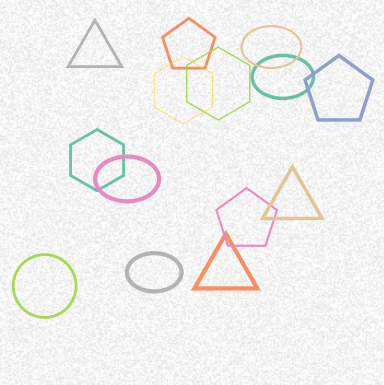[{"shape": "oval", "thickness": 2.5, "radius": 0.4, "center": [0.735, 0.8]}, {"shape": "hexagon", "thickness": 2, "radius": 0.4, "center": [0.252, 0.584]}, {"shape": "triangle", "thickness": 3, "radius": 0.47, "center": [0.587, 0.298]}, {"shape": "pentagon", "thickness": 2, "radius": 0.36, "center": [0.49, 0.881]}, {"shape": "pentagon", "thickness": 2.5, "radius": 0.46, "center": [0.88, 0.763]}, {"shape": "oval", "thickness": 3, "radius": 0.42, "center": [0.33, 0.535]}, {"shape": "pentagon", "thickness": 1.5, "radius": 0.41, "center": [0.641, 0.429]}, {"shape": "circle", "thickness": 2, "radius": 0.41, "center": [0.116, 0.257]}, {"shape": "hexagon", "thickness": 1, "radius": 0.47, "center": [0.567, 0.783]}, {"shape": "hexagon", "thickness": 0.5, "radius": 0.44, "center": [0.476, 0.765]}, {"shape": "triangle", "thickness": 2.5, "radius": 0.45, "center": [0.759, 0.477]}, {"shape": "oval", "thickness": 1.5, "radius": 0.39, "center": [0.705, 0.878]}, {"shape": "triangle", "thickness": 2, "radius": 0.4, "center": [0.247, 0.867]}, {"shape": "oval", "thickness": 3, "radius": 0.36, "center": [0.401, 0.293]}]